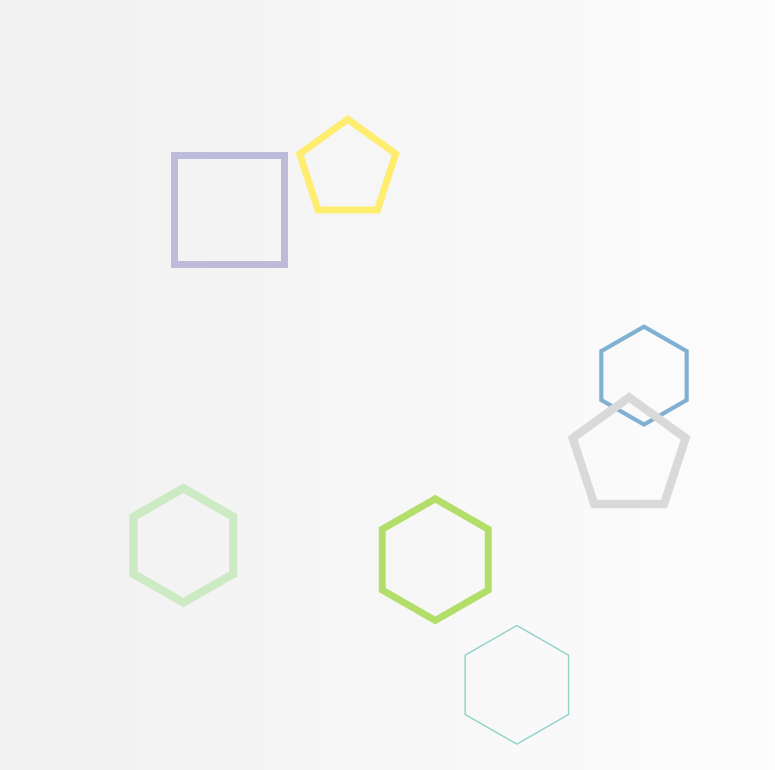[{"shape": "hexagon", "thickness": 0.5, "radius": 0.39, "center": [0.667, 0.111]}, {"shape": "square", "thickness": 2.5, "radius": 0.36, "center": [0.295, 0.728]}, {"shape": "hexagon", "thickness": 1.5, "radius": 0.32, "center": [0.831, 0.512]}, {"shape": "hexagon", "thickness": 2.5, "radius": 0.39, "center": [0.562, 0.273]}, {"shape": "pentagon", "thickness": 3, "radius": 0.38, "center": [0.812, 0.407]}, {"shape": "hexagon", "thickness": 3, "radius": 0.37, "center": [0.237, 0.292]}, {"shape": "pentagon", "thickness": 2.5, "radius": 0.33, "center": [0.449, 0.78]}]